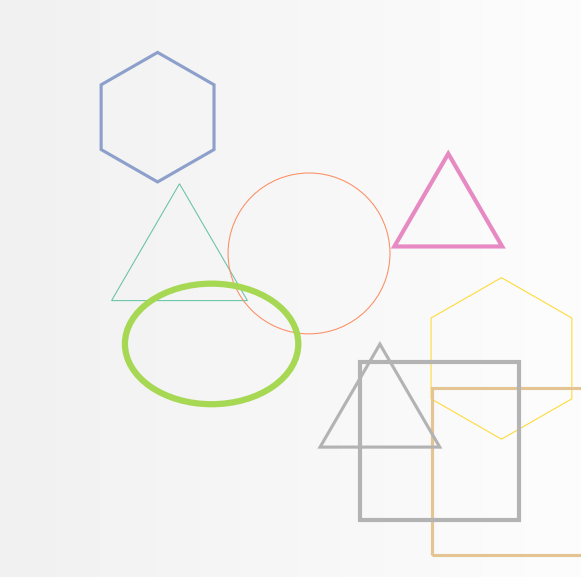[{"shape": "triangle", "thickness": 0.5, "radius": 0.67, "center": [0.309, 0.546]}, {"shape": "circle", "thickness": 0.5, "radius": 0.7, "center": [0.532, 0.56]}, {"shape": "hexagon", "thickness": 1.5, "radius": 0.56, "center": [0.271, 0.796]}, {"shape": "triangle", "thickness": 2, "radius": 0.54, "center": [0.771, 0.626]}, {"shape": "oval", "thickness": 3, "radius": 0.75, "center": [0.364, 0.404]}, {"shape": "hexagon", "thickness": 0.5, "radius": 0.7, "center": [0.863, 0.379]}, {"shape": "square", "thickness": 1.5, "radius": 0.73, "center": [0.888, 0.183]}, {"shape": "square", "thickness": 2, "radius": 0.69, "center": [0.757, 0.236]}, {"shape": "triangle", "thickness": 1.5, "radius": 0.59, "center": [0.654, 0.284]}]